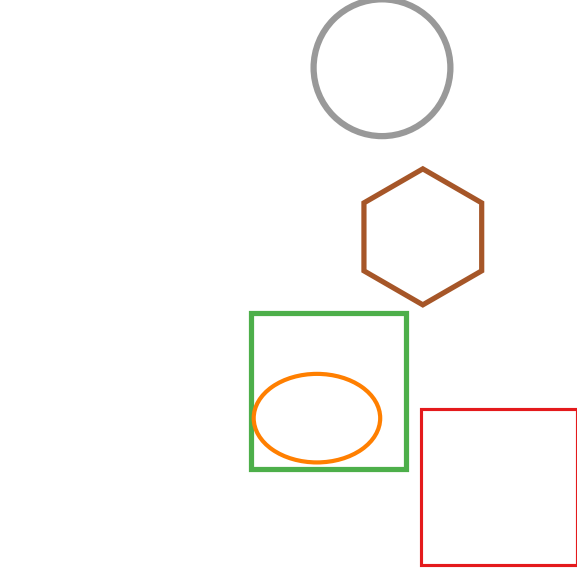[{"shape": "square", "thickness": 1.5, "radius": 0.68, "center": [0.864, 0.155]}, {"shape": "square", "thickness": 2.5, "radius": 0.68, "center": [0.569, 0.322]}, {"shape": "oval", "thickness": 2, "radius": 0.55, "center": [0.549, 0.275]}, {"shape": "hexagon", "thickness": 2.5, "radius": 0.59, "center": [0.732, 0.589]}, {"shape": "circle", "thickness": 3, "radius": 0.59, "center": [0.661, 0.882]}]